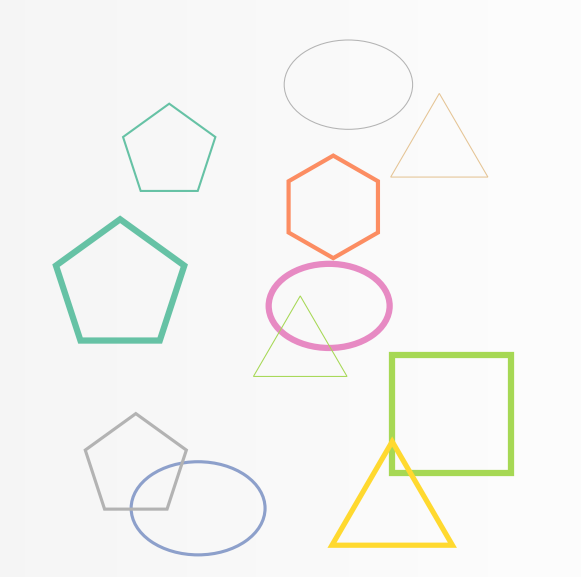[{"shape": "pentagon", "thickness": 1, "radius": 0.42, "center": [0.291, 0.736]}, {"shape": "pentagon", "thickness": 3, "radius": 0.58, "center": [0.207, 0.503]}, {"shape": "hexagon", "thickness": 2, "radius": 0.44, "center": [0.573, 0.641]}, {"shape": "oval", "thickness": 1.5, "radius": 0.58, "center": [0.341, 0.119]}, {"shape": "oval", "thickness": 3, "radius": 0.52, "center": [0.566, 0.469]}, {"shape": "triangle", "thickness": 0.5, "radius": 0.46, "center": [0.517, 0.394]}, {"shape": "square", "thickness": 3, "radius": 0.51, "center": [0.776, 0.282]}, {"shape": "triangle", "thickness": 2.5, "radius": 0.6, "center": [0.675, 0.115]}, {"shape": "triangle", "thickness": 0.5, "radius": 0.48, "center": [0.756, 0.741]}, {"shape": "pentagon", "thickness": 1.5, "radius": 0.46, "center": [0.234, 0.192]}, {"shape": "oval", "thickness": 0.5, "radius": 0.55, "center": [0.599, 0.853]}]